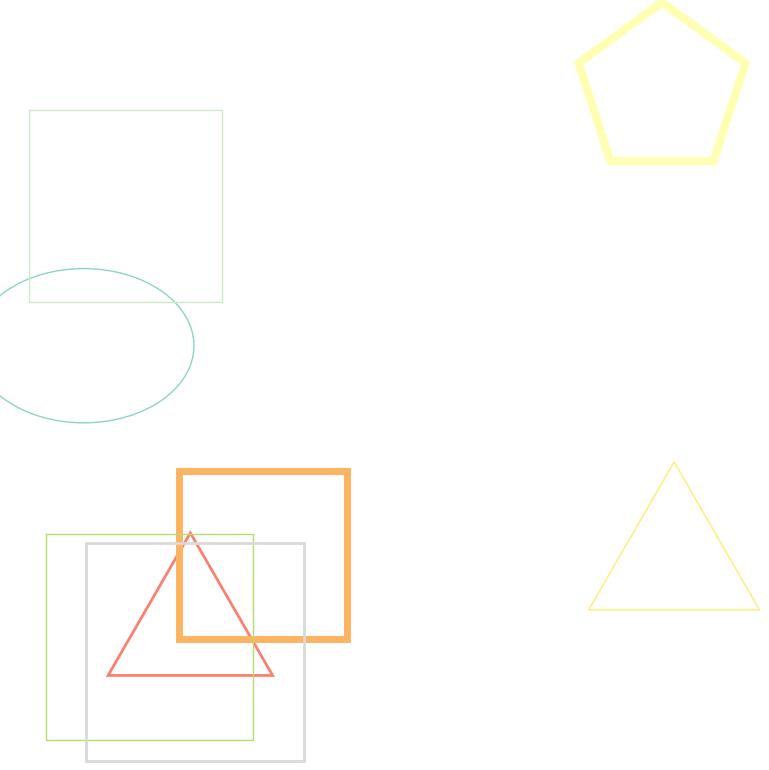[{"shape": "oval", "thickness": 0.5, "radius": 0.72, "center": [0.109, 0.551]}, {"shape": "pentagon", "thickness": 3, "radius": 0.57, "center": [0.86, 0.883]}, {"shape": "triangle", "thickness": 1, "radius": 0.62, "center": [0.247, 0.184]}, {"shape": "square", "thickness": 2.5, "radius": 0.55, "center": [0.341, 0.279]}, {"shape": "square", "thickness": 0.5, "radius": 0.67, "center": [0.194, 0.173]}, {"shape": "square", "thickness": 1, "radius": 0.71, "center": [0.254, 0.154]}, {"shape": "square", "thickness": 0.5, "radius": 0.62, "center": [0.163, 0.732]}, {"shape": "triangle", "thickness": 0.5, "radius": 0.64, "center": [0.875, 0.272]}]